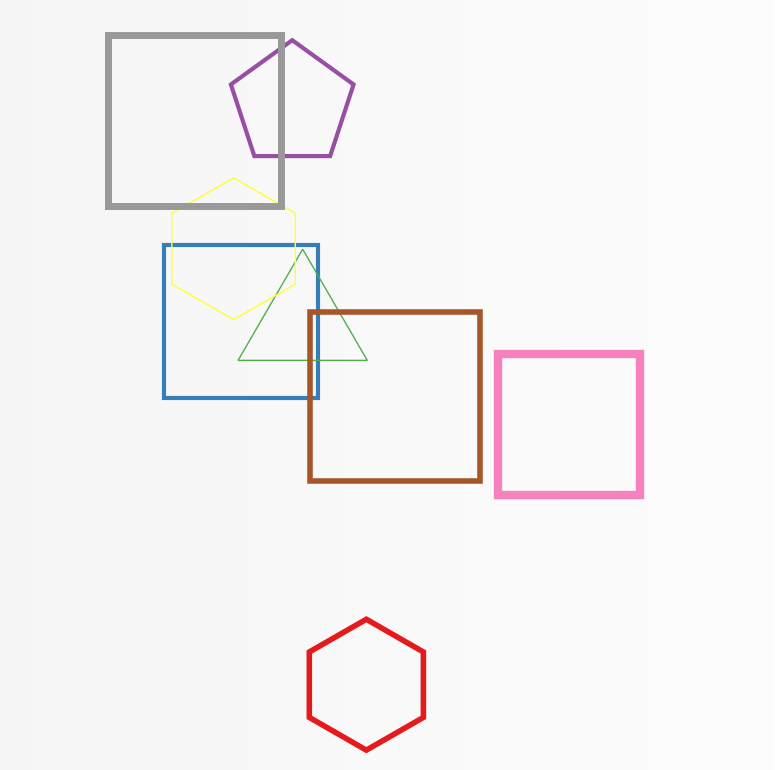[{"shape": "hexagon", "thickness": 2, "radius": 0.42, "center": [0.473, 0.111]}, {"shape": "square", "thickness": 1.5, "radius": 0.5, "center": [0.311, 0.583]}, {"shape": "triangle", "thickness": 0.5, "radius": 0.48, "center": [0.391, 0.58]}, {"shape": "pentagon", "thickness": 1.5, "radius": 0.42, "center": [0.377, 0.865]}, {"shape": "hexagon", "thickness": 0.5, "radius": 0.46, "center": [0.301, 0.677]}, {"shape": "square", "thickness": 2, "radius": 0.55, "center": [0.51, 0.485]}, {"shape": "square", "thickness": 3, "radius": 0.46, "center": [0.734, 0.449]}, {"shape": "square", "thickness": 2.5, "radius": 0.56, "center": [0.251, 0.844]}]